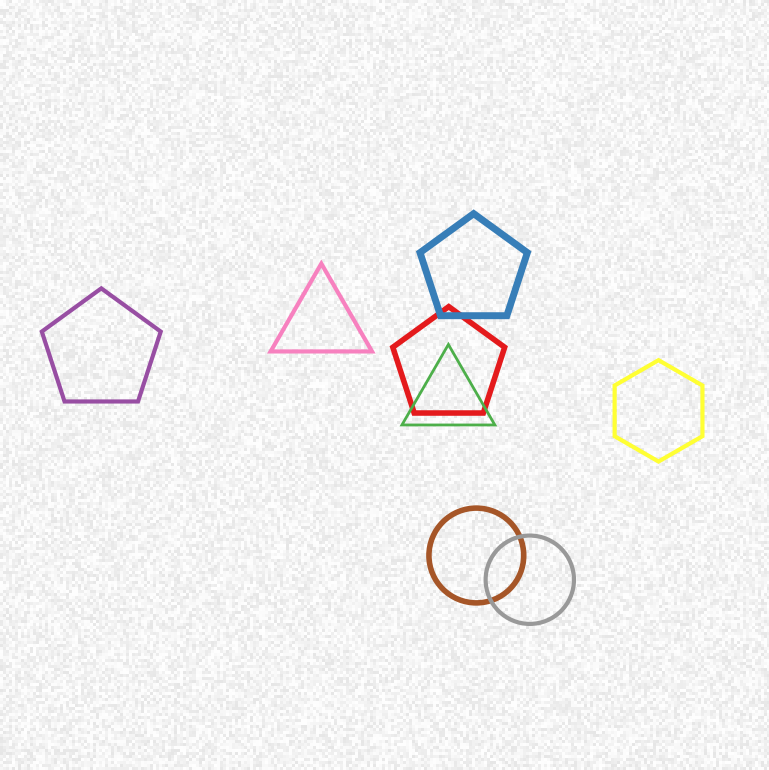[{"shape": "pentagon", "thickness": 2, "radius": 0.38, "center": [0.583, 0.525]}, {"shape": "pentagon", "thickness": 2.5, "radius": 0.37, "center": [0.615, 0.649]}, {"shape": "triangle", "thickness": 1, "radius": 0.35, "center": [0.582, 0.483]}, {"shape": "pentagon", "thickness": 1.5, "radius": 0.41, "center": [0.132, 0.544]}, {"shape": "hexagon", "thickness": 1.5, "radius": 0.33, "center": [0.855, 0.466]}, {"shape": "circle", "thickness": 2, "radius": 0.31, "center": [0.619, 0.279]}, {"shape": "triangle", "thickness": 1.5, "radius": 0.38, "center": [0.417, 0.582]}, {"shape": "circle", "thickness": 1.5, "radius": 0.29, "center": [0.688, 0.247]}]